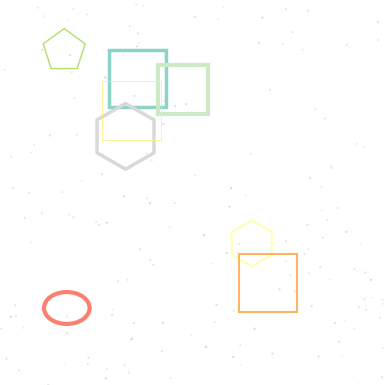[{"shape": "square", "thickness": 2.5, "radius": 0.37, "center": [0.358, 0.797]}, {"shape": "hexagon", "thickness": 1.5, "radius": 0.3, "center": [0.654, 0.368]}, {"shape": "oval", "thickness": 3, "radius": 0.3, "center": [0.174, 0.2]}, {"shape": "square", "thickness": 1.5, "radius": 0.37, "center": [0.696, 0.265]}, {"shape": "pentagon", "thickness": 1, "radius": 0.29, "center": [0.167, 0.868]}, {"shape": "hexagon", "thickness": 2.5, "radius": 0.43, "center": [0.326, 0.646]}, {"shape": "square", "thickness": 3, "radius": 0.32, "center": [0.475, 0.768]}, {"shape": "square", "thickness": 0.5, "radius": 0.38, "center": [0.341, 0.714]}]